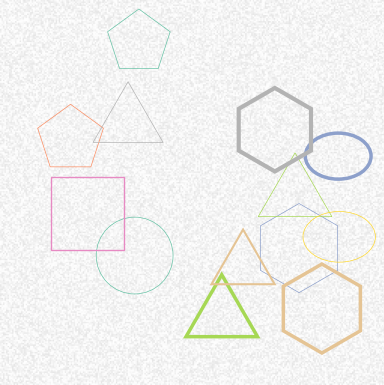[{"shape": "pentagon", "thickness": 0.5, "radius": 0.43, "center": [0.361, 0.891]}, {"shape": "circle", "thickness": 0.5, "radius": 0.5, "center": [0.35, 0.336]}, {"shape": "pentagon", "thickness": 0.5, "radius": 0.45, "center": [0.183, 0.639]}, {"shape": "hexagon", "thickness": 0.5, "radius": 0.58, "center": [0.777, 0.356]}, {"shape": "oval", "thickness": 2.5, "radius": 0.43, "center": [0.878, 0.594]}, {"shape": "square", "thickness": 1, "radius": 0.48, "center": [0.228, 0.446]}, {"shape": "triangle", "thickness": 2.5, "radius": 0.54, "center": [0.576, 0.179]}, {"shape": "triangle", "thickness": 0.5, "radius": 0.55, "center": [0.766, 0.493]}, {"shape": "oval", "thickness": 0.5, "radius": 0.47, "center": [0.881, 0.385]}, {"shape": "hexagon", "thickness": 2.5, "radius": 0.58, "center": [0.836, 0.199]}, {"shape": "triangle", "thickness": 1.5, "radius": 0.47, "center": [0.631, 0.309]}, {"shape": "triangle", "thickness": 0.5, "radius": 0.53, "center": [0.333, 0.683]}, {"shape": "hexagon", "thickness": 3, "radius": 0.54, "center": [0.714, 0.663]}]